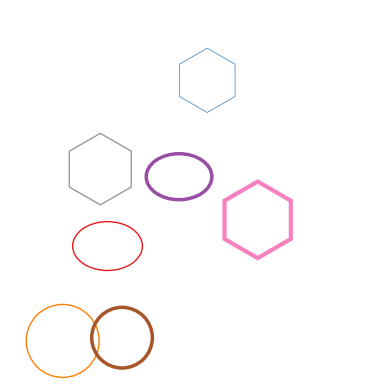[{"shape": "oval", "thickness": 1, "radius": 0.45, "center": [0.279, 0.361]}, {"shape": "hexagon", "thickness": 0.5, "radius": 0.42, "center": [0.538, 0.791]}, {"shape": "oval", "thickness": 2.5, "radius": 0.43, "center": [0.465, 0.541]}, {"shape": "circle", "thickness": 1, "radius": 0.47, "center": [0.163, 0.115]}, {"shape": "circle", "thickness": 2.5, "radius": 0.39, "center": [0.317, 0.123]}, {"shape": "hexagon", "thickness": 3, "radius": 0.5, "center": [0.669, 0.429]}, {"shape": "hexagon", "thickness": 1, "radius": 0.46, "center": [0.261, 0.561]}]